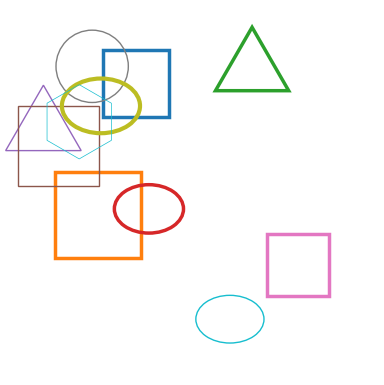[{"shape": "square", "thickness": 2.5, "radius": 0.43, "center": [0.354, 0.783]}, {"shape": "square", "thickness": 2.5, "radius": 0.56, "center": [0.254, 0.442]}, {"shape": "triangle", "thickness": 2.5, "radius": 0.55, "center": [0.655, 0.819]}, {"shape": "oval", "thickness": 2.5, "radius": 0.45, "center": [0.387, 0.457]}, {"shape": "triangle", "thickness": 1, "radius": 0.57, "center": [0.113, 0.665]}, {"shape": "square", "thickness": 1, "radius": 0.52, "center": [0.152, 0.621]}, {"shape": "square", "thickness": 2.5, "radius": 0.4, "center": [0.773, 0.312]}, {"shape": "circle", "thickness": 1, "radius": 0.47, "center": [0.239, 0.828]}, {"shape": "oval", "thickness": 3, "radius": 0.51, "center": [0.262, 0.725]}, {"shape": "oval", "thickness": 1, "radius": 0.44, "center": [0.597, 0.171]}, {"shape": "hexagon", "thickness": 0.5, "radius": 0.48, "center": [0.206, 0.684]}]